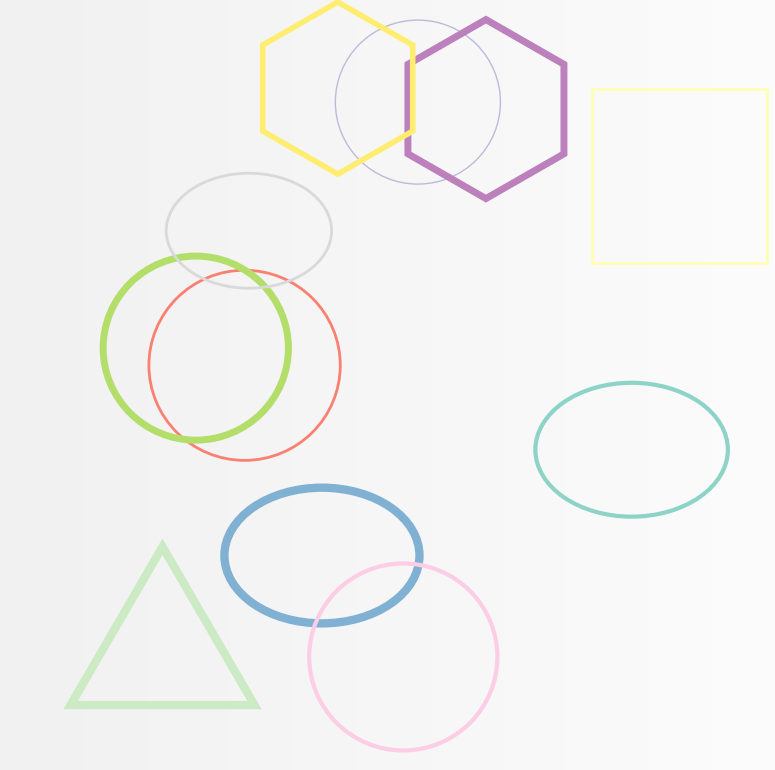[{"shape": "oval", "thickness": 1.5, "radius": 0.62, "center": [0.815, 0.416]}, {"shape": "square", "thickness": 1, "radius": 0.57, "center": [0.877, 0.771]}, {"shape": "circle", "thickness": 0.5, "radius": 0.53, "center": [0.539, 0.867]}, {"shape": "circle", "thickness": 1, "radius": 0.62, "center": [0.316, 0.526]}, {"shape": "oval", "thickness": 3, "radius": 0.63, "center": [0.415, 0.279]}, {"shape": "circle", "thickness": 2.5, "radius": 0.6, "center": [0.253, 0.548]}, {"shape": "circle", "thickness": 1.5, "radius": 0.61, "center": [0.52, 0.147]}, {"shape": "oval", "thickness": 1, "radius": 0.53, "center": [0.321, 0.7]}, {"shape": "hexagon", "thickness": 2.5, "radius": 0.58, "center": [0.627, 0.858]}, {"shape": "triangle", "thickness": 3, "radius": 0.69, "center": [0.21, 0.153]}, {"shape": "hexagon", "thickness": 2, "radius": 0.56, "center": [0.436, 0.886]}]